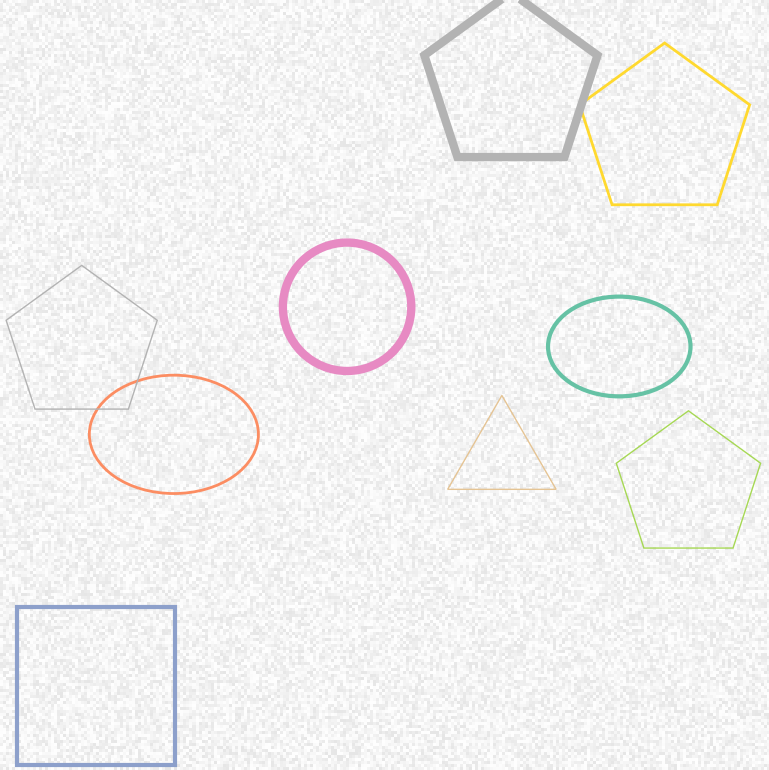[{"shape": "oval", "thickness": 1.5, "radius": 0.46, "center": [0.804, 0.55]}, {"shape": "oval", "thickness": 1, "radius": 0.55, "center": [0.226, 0.436]}, {"shape": "square", "thickness": 1.5, "radius": 0.51, "center": [0.125, 0.109]}, {"shape": "circle", "thickness": 3, "radius": 0.42, "center": [0.451, 0.602]}, {"shape": "pentagon", "thickness": 0.5, "radius": 0.49, "center": [0.894, 0.368]}, {"shape": "pentagon", "thickness": 1, "radius": 0.58, "center": [0.863, 0.828]}, {"shape": "triangle", "thickness": 0.5, "radius": 0.41, "center": [0.652, 0.405]}, {"shape": "pentagon", "thickness": 0.5, "radius": 0.52, "center": [0.106, 0.552]}, {"shape": "pentagon", "thickness": 3, "radius": 0.59, "center": [0.664, 0.892]}]